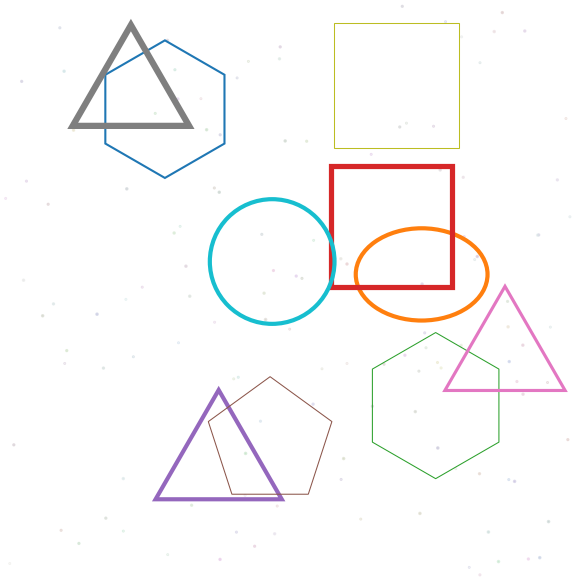[{"shape": "hexagon", "thickness": 1, "radius": 0.6, "center": [0.286, 0.81]}, {"shape": "oval", "thickness": 2, "radius": 0.57, "center": [0.73, 0.524]}, {"shape": "hexagon", "thickness": 0.5, "radius": 0.63, "center": [0.754, 0.297]}, {"shape": "square", "thickness": 2.5, "radius": 0.53, "center": [0.678, 0.607]}, {"shape": "triangle", "thickness": 2, "radius": 0.63, "center": [0.379, 0.198]}, {"shape": "pentagon", "thickness": 0.5, "radius": 0.56, "center": [0.468, 0.234]}, {"shape": "triangle", "thickness": 1.5, "radius": 0.6, "center": [0.874, 0.383]}, {"shape": "triangle", "thickness": 3, "radius": 0.58, "center": [0.227, 0.839]}, {"shape": "square", "thickness": 0.5, "radius": 0.54, "center": [0.686, 0.851]}, {"shape": "circle", "thickness": 2, "radius": 0.54, "center": [0.471, 0.546]}]